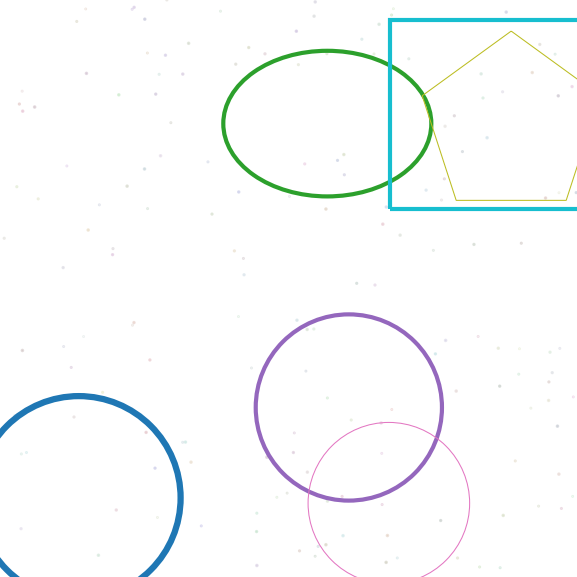[{"shape": "circle", "thickness": 3, "radius": 0.88, "center": [0.137, 0.137]}, {"shape": "oval", "thickness": 2, "radius": 0.9, "center": [0.567, 0.785]}, {"shape": "circle", "thickness": 2, "radius": 0.81, "center": [0.604, 0.294]}, {"shape": "circle", "thickness": 0.5, "radius": 0.7, "center": [0.673, 0.128]}, {"shape": "pentagon", "thickness": 0.5, "radius": 0.81, "center": [0.885, 0.783]}, {"shape": "square", "thickness": 2, "radius": 0.82, "center": [0.839, 0.801]}]